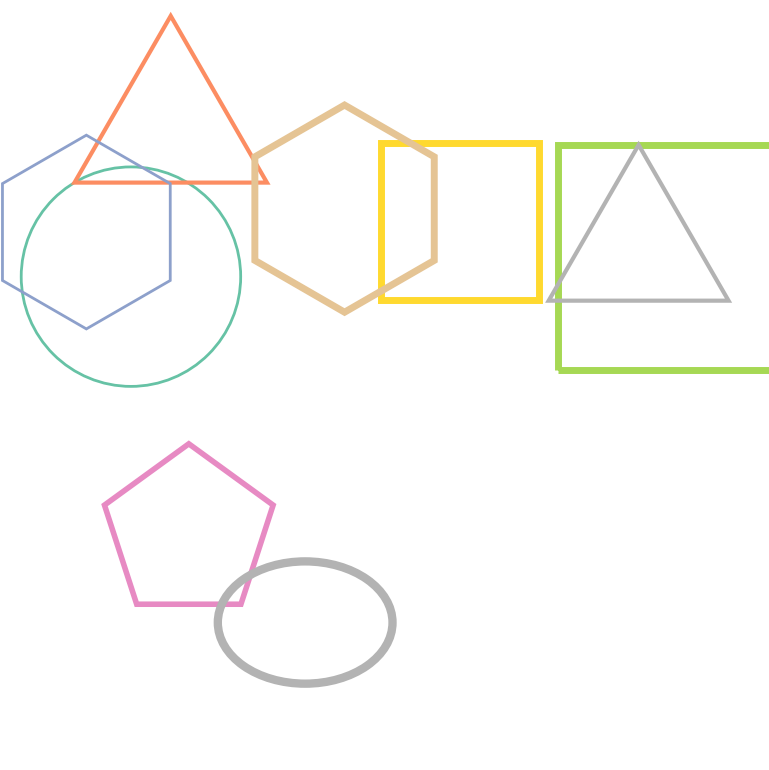[{"shape": "circle", "thickness": 1, "radius": 0.71, "center": [0.17, 0.641]}, {"shape": "triangle", "thickness": 1.5, "radius": 0.72, "center": [0.222, 0.835]}, {"shape": "hexagon", "thickness": 1, "radius": 0.63, "center": [0.112, 0.699]}, {"shape": "pentagon", "thickness": 2, "radius": 0.58, "center": [0.245, 0.308]}, {"shape": "square", "thickness": 2.5, "radius": 0.73, "center": [0.871, 0.665]}, {"shape": "square", "thickness": 2.5, "radius": 0.51, "center": [0.598, 0.712]}, {"shape": "hexagon", "thickness": 2.5, "radius": 0.67, "center": [0.447, 0.729]}, {"shape": "triangle", "thickness": 1.5, "radius": 0.67, "center": [0.829, 0.677]}, {"shape": "oval", "thickness": 3, "radius": 0.57, "center": [0.396, 0.192]}]